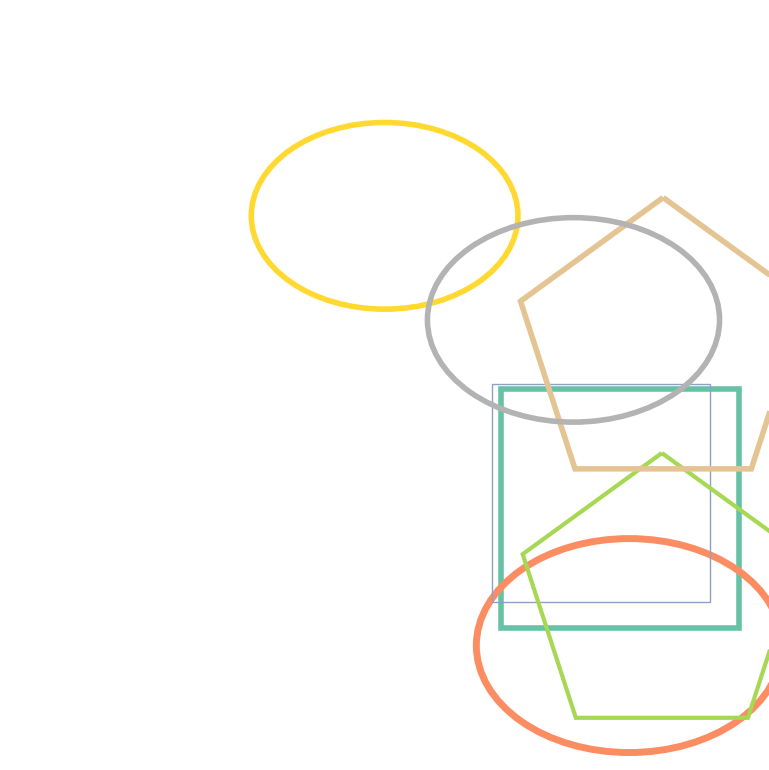[{"shape": "square", "thickness": 2, "radius": 0.77, "center": [0.806, 0.34]}, {"shape": "oval", "thickness": 2.5, "radius": 0.99, "center": [0.817, 0.162]}, {"shape": "square", "thickness": 0.5, "radius": 0.71, "center": [0.781, 0.36]}, {"shape": "pentagon", "thickness": 1.5, "radius": 0.95, "center": [0.86, 0.222]}, {"shape": "oval", "thickness": 2, "radius": 0.87, "center": [0.5, 0.72]}, {"shape": "pentagon", "thickness": 2, "radius": 0.97, "center": [0.861, 0.549]}, {"shape": "oval", "thickness": 2, "radius": 0.95, "center": [0.745, 0.585]}]